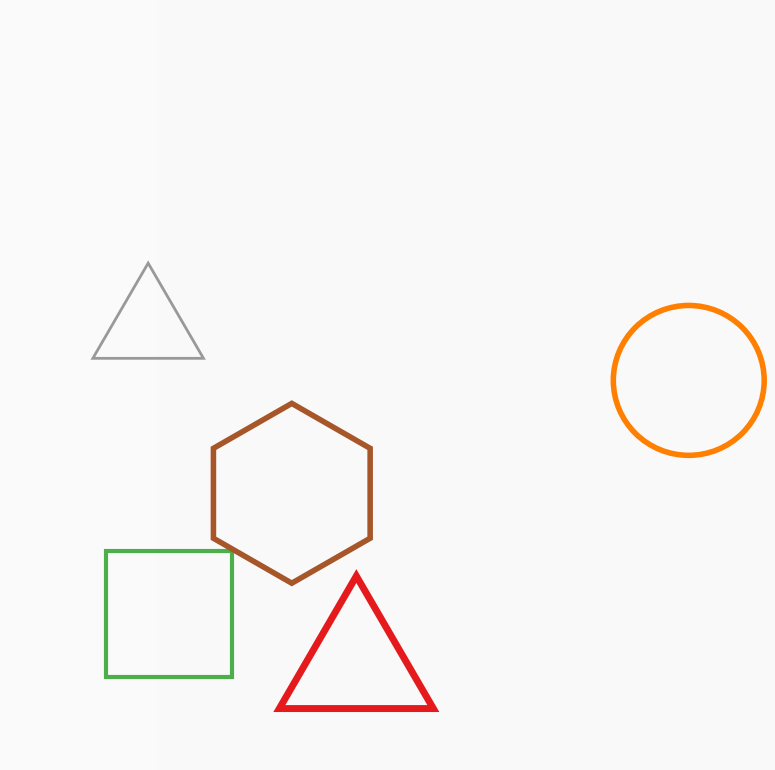[{"shape": "triangle", "thickness": 2.5, "radius": 0.57, "center": [0.46, 0.137]}, {"shape": "square", "thickness": 1.5, "radius": 0.41, "center": [0.218, 0.202]}, {"shape": "circle", "thickness": 2, "radius": 0.49, "center": [0.889, 0.506]}, {"shape": "hexagon", "thickness": 2, "radius": 0.58, "center": [0.376, 0.359]}, {"shape": "triangle", "thickness": 1, "radius": 0.41, "center": [0.191, 0.576]}]